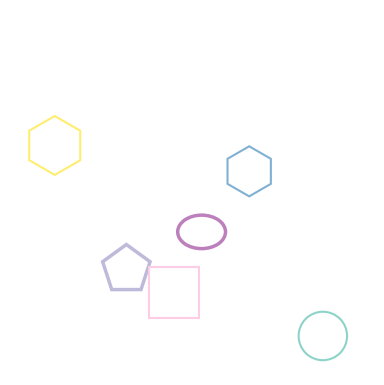[{"shape": "circle", "thickness": 1.5, "radius": 0.31, "center": [0.839, 0.127]}, {"shape": "pentagon", "thickness": 2.5, "radius": 0.32, "center": [0.328, 0.3]}, {"shape": "hexagon", "thickness": 1.5, "radius": 0.32, "center": [0.647, 0.555]}, {"shape": "square", "thickness": 1.5, "radius": 0.33, "center": [0.452, 0.24]}, {"shape": "oval", "thickness": 2.5, "radius": 0.31, "center": [0.524, 0.398]}, {"shape": "hexagon", "thickness": 1.5, "radius": 0.38, "center": [0.142, 0.622]}]